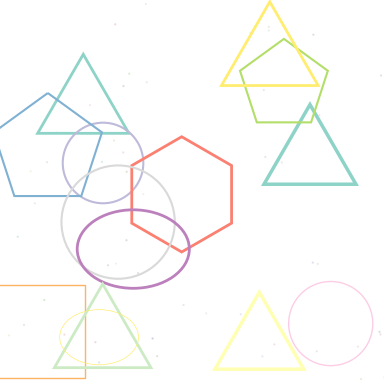[{"shape": "triangle", "thickness": 2, "radius": 0.68, "center": [0.216, 0.722]}, {"shape": "triangle", "thickness": 2.5, "radius": 0.69, "center": [0.805, 0.59]}, {"shape": "triangle", "thickness": 2.5, "radius": 0.67, "center": [0.674, 0.108]}, {"shape": "circle", "thickness": 1.5, "radius": 0.52, "center": [0.268, 0.577]}, {"shape": "hexagon", "thickness": 2, "radius": 0.75, "center": [0.472, 0.495]}, {"shape": "pentagon", "thickness": 1.5, "radius": 0.74, "center": [0.124, 0.61]}, {"shape": "square", "thickness": 1, "radius": 0.61, "center": [0.1, 0.139]}, {"shape": "pentagon", "thickness": 1.5, "radius": 0.6, "center": [0.737, 0.779]}, {"shape": "circle", "thickness": 1, "radius": 0.55, "center": [0.859, 0.16]}, {"shape": "circle", "thickness": 1.5, "radius": 0.74, "center": [0.307, 0.423]}, {"shape": "oval", "thickness": 2, "radius": 0.73, "center": [0.346, 0.353]}, {"shape": "triangle", "thickness": 2, "radius": 0.72, "center": [0.267, 0.117]}, {"shape": "oval", "thickness": 0.5, "radius": 0.51, "center": [0.257, 0.124]}, {"shape": "triangle", "thickness": 2, "radius": 0.73, "center": [0.701, 0.85]}]